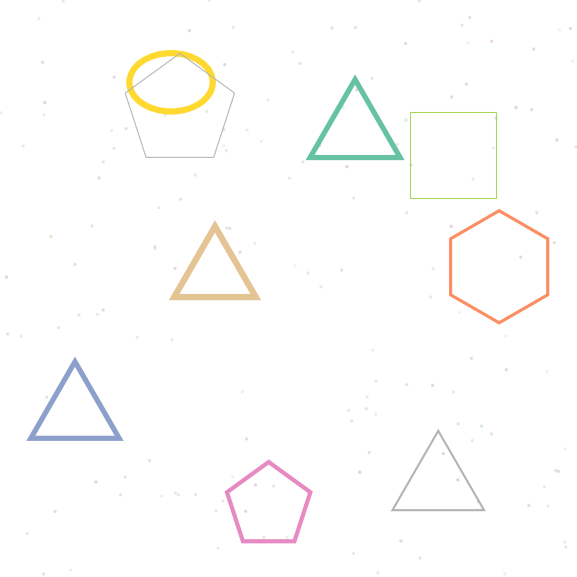[{"shape": "triangle", "thickness": 2.5, "radius": 0.45, "center": [0.615, 0.771]}, {"shape": "hexagon", "thickness": 1.5, "radius": 0.49, "center": [0.864, 0.537]}, {"shape": "triangle", "thickness": 2.5, "radius": 0.44, "center": [0.13, 0.284]}, {"shape": "pentagon", "thickness": 2, "radius": 0.38, "center": [0.465, 0.123]}, {"shape": "square", "thickness": 0.5, "radius": 0.37, "center": [0.784, 0.731]}, {"shape": "oval", "thickness": 3, "radius": 0.36, "center": [0.296, 0.857]}, {"shape": "triangle", "thickness": 3, "radius": 0.41, "center": [0.372, 0.526]}, {"shape": "triangle", "thickness": 1, "radius": 0.46, "center": [0.759, 0.162]}, {"shape": "pentagon", "thickness": 0.5, "radius": 0.5, "center": [0.311, 0.807]}]